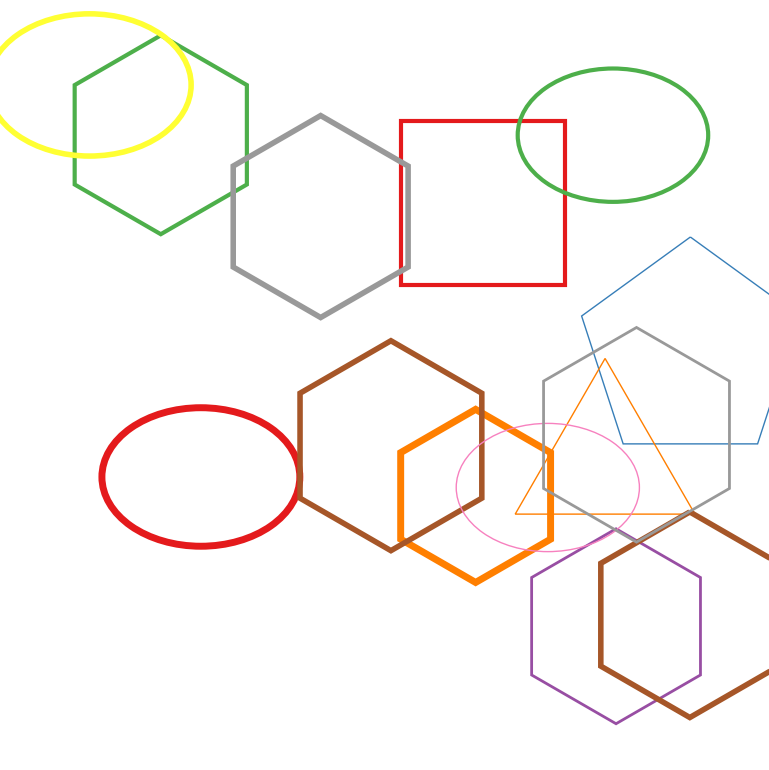[{"shape": "oval", "thickness": 2.5, "radius": 0.64, "center": [0.261, 0.381]}, {"shape": "square", "thickness": 1.5, "radius": 0.53, "center": [0.627, 0.736]}, {"shape": "pentagon", "thickness": 0.5, "radius": 0.74, "center": [0.897, 0.544]}, {"shape": "hexagon", "thickness": 1.5, "radius": 0.65, "center": [0.209, 0.825]}, {"shape": "oval", "thickness": 1.5, "radius": 0.62, "center": [0.796, 0.824]}, {"shape": "hexagon", "thickness": 1, "radius": 0.63, "center": [0.8, 0.187]}, {"shape": "triangle", "thickness": 0.5, "radius": 0.67, "center": [0.786, 0.4]}, {"shape": "hexagon", "thickness": 2.5, "radius": 0.56, "center": [0.618, 0.356]}, {"shape": "oval", "thickness": 2, "radius": 0.66, "center": [0.116, 0.89]}, {"shape": "hexagon", "thickness": 2, "radius": 0.68, "center": [0.508, 0.421]}, {"shape": "hexagon", "thickness": 2, "radius": 0.67, "center": [0.896, 0.202]}, {"shape": "oval", "thickness": 0.5, "radius": 0.59, "center": [0.711, 0.367]}, {"shape": "hexagon", "thickness": 1, "radius": 0.7, "center": [0.827, 0.435]}, {"shape": "hexagon", "thickness": 2, "radius": 0.66, "center": [0.416, 0.719]}]